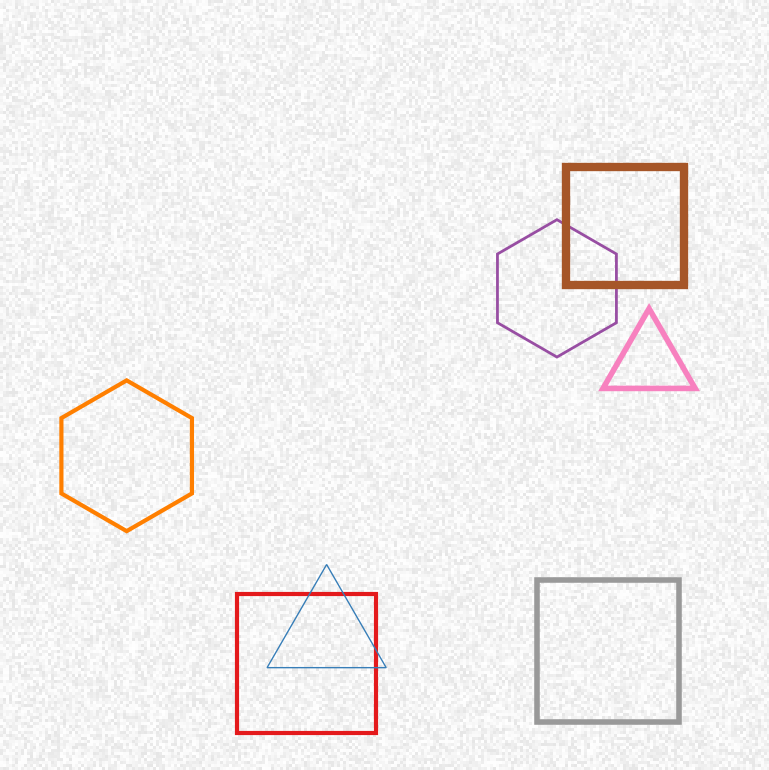[{"shape": "square", "thickness": 1.5, "radius": 0.45, "center": [0.398, 0.138]}, {"shape": "triangle", "thickness": 0.5, "radius": 0.45, "center": [0.424, 0.178]}, {"shape": "hexagon", "thickness": 1, "radius": 0.45, "center": [0.723, 0.625]}, {"shape": "hexagon", "thickness": 1.5, "radius": 0.49, "center": [0.165, 0.408]}, {"shape": "square", "thickness": 3, "radius": 0.38, "center": [0.812, 0.706]}, {"shape": "triangle", "thickness": 2, "radius": 0.35, "center": [0.843, 0.53]}, {"shape": "square", "thickness": 2, "radius": 0.46, "center": [0.789, 0.154]}]